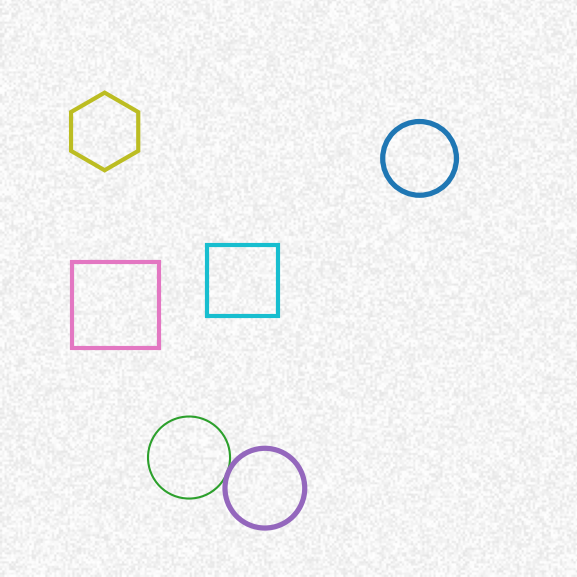[{"shape": "circle", "thickness": 2.5, "radius": 0.32, "center": [0.727, 0.725]}, {"shape": "circle", "thickness": 1, "radius": 0.36, "center": [0.327, 0.207]}, {"shape": "circle", "thickness": 2.5, "radius": 0.35, "center": [0.459, 0.154]}, {"shape": "square", "thickness": 2, "radius": 0.37, "center": [0.2, 0.47]}, {"shape": "hexagon", "thickness": 2, "radius": 0.34, "center": [0.181, 0.771]}, {"shape": "square", "thickness": 2, "radius": 0.31, "center": [0.419, 0.514]}]